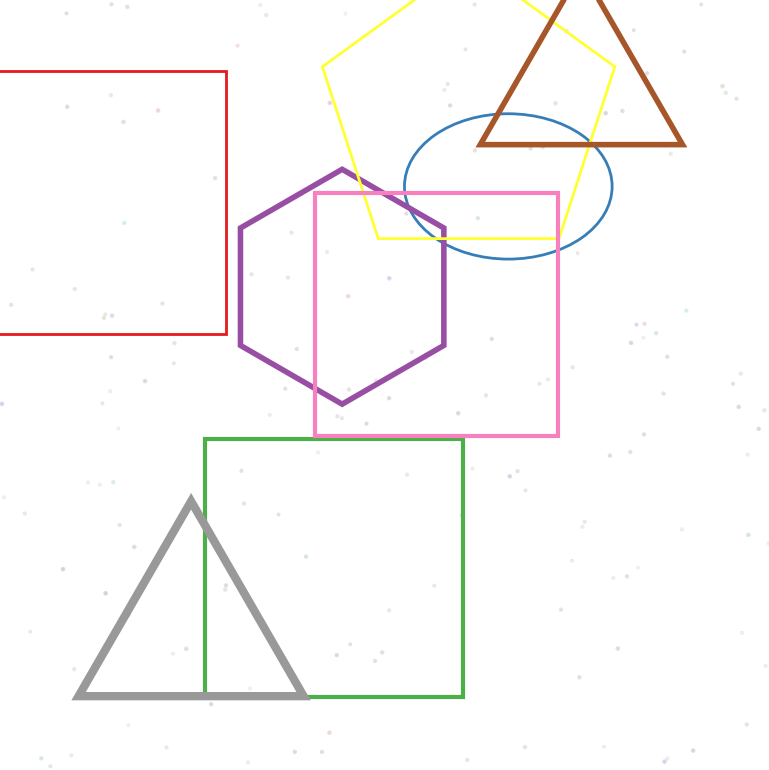[{"shape": "square", "thickness": 1, "radius": 0.86, "center": [0.122, 0.737]}, {"shape": "oval", "thickness": 1, "radius": 0.67, "center": [0.66, 0.758]}, {"shape": "square", "thickness": 1.5, "radius": 0.84, "center": [0.434, 0.262]}, {"shape": "hexagon", "thickness": 2, "radius": 0.76, "center": [0.444, 0.628]}, {"shape": "pentagon", "thickness": 1, "radius": 1.0, "center": [0.609, 0.852]}, {"shape": "triangle", "thickness": 2, "radius": 0.76, "center": [0.755, 0.888]}, {"shape": "square", "thickness": 1.5, "radius": 0.79, "center": [0.567, 0.592]}, {"shape": "triangle", "thickness": 3, "radius": 0.84, "center": [0.248, 0.18]}]